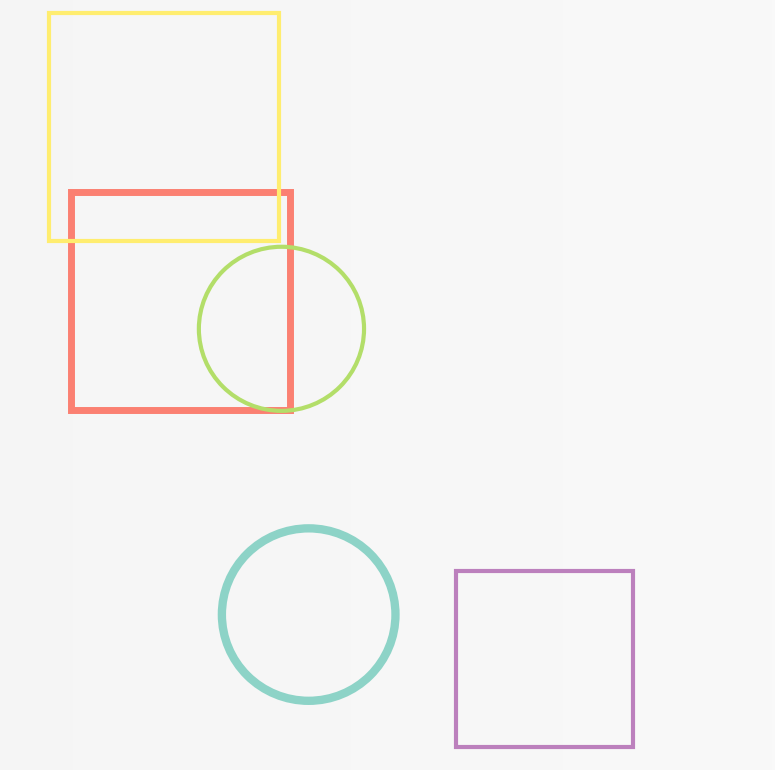[{"shape": "circle", "thickness": 3, "radius": 0.56, "center": [0.398, 0.202]}, {"shape": "square", "thickness": 2.5, "radius": 0.71, "center": [0.233, 0.609]}, {"shape": "circle", "thickness": 1.5, "radius": 0.53, "center": [0.363, 0.573]}, {"shape": "square", "thickness": 1.5, "radius": 0.57, "center": [0.702, 0.144]}, {"shape": "square", "thickness": 1.5, "radius": 0.74, "center": [0.211, 0.835]}]